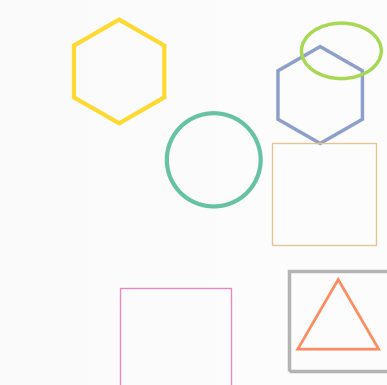[{"shape": "circle", "thickness": 3, "radius": 0.61, "center": [0.552, 0.585]}, {"shape": "triangle", "thickness": 2, "radius": 0.6, "center": [0.873, 0.153]}, {"shape": "hexagon", "thickness": 2.5, "radius": 0.63, "center": [0.826, 0.753]}, {"shape": "square", "thickness": 1, "radius": 0.71, "center": [0.453, 0.111]}, {"shape": "oval", "thickness": 2.5, "radius": 0.51, "center": [0.881, 0.868]}, {"shape": "hexagon", "thickness": 3, "radius": 0.67, "center": [0.307, 0.814]}, {"shape": "square", "thickness": 1, "radius": 0.67, "center": [0.836, 0.496]}, {"shape": "square", "thickness": 2.5, "radius": 0.65, "center": [0.877, 0.167]}]